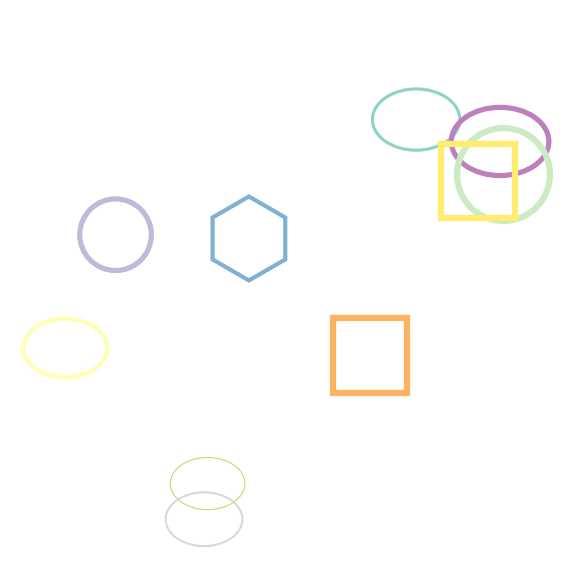[{"shape": "oval", "thickness": 1.5, "radius": 0.38, "center": [0.721, 0.792]}, {"shape": "oval", "thickness": 2, "radius": 0.36, "center": [0.113, 0.397]}, {"shape": "circle", "thickness": 2.5, "radius": 0.31, "center": [0.2, 0.593]}, {"shape": "hexagon", "thickness": 2, "radius": 0.36, "center": [0.431, 0.586]}, {"shape": "square", "thickness": 3, "radius": 0.32, "center": [0.641, 0.383]}, {"shape": "oval", "thickness": 0.5, "radius": 0.32, "center": [0.359, 0.162]}, {"shape": "oval", "thickness": 1, "radius": 0.33, "center": [0.353, 0.1]}, {"shape": "oval", "thickness": 2.5, "radius": 0.42, "center": [0.866, 0.754]}, {"shape": "circle", "thickness": 3, "radius": 0.4, "center": [0.872, 0.697]}, {"shape": "square", "thickness": 3, "radius": 0.32, "center": [0.827, 0.686]}]